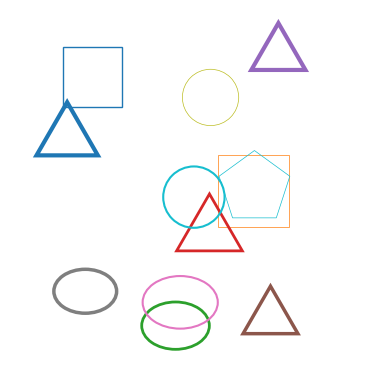[{"shape": "square", "thickness": 1, "radius": 0.39, "center": [0.24, 0.8]}, {"shape": "triangle", "thickness": 3, "radius": 0.46, "center": [0.174, 0.642]}, {"shape": "square", "thickness": 0.5, "radius": 0.47, "center": [0.658, 0.504]}, {"shape": "oval", "thickness": 2, "radius": 0.44, "center": [0.456, 0.154]}, {"shape": "triangle", "thickness": 2, "radius": 0.49, "center": [0.544, 0.398]}, {"shape": "triangle", "thickness": 3, "radius": 0.41, "center": [0.723, 0.859]}, {"shape": "triangle", "thickness": 2.5, "radius": 0.41, "center": [0.703, 0.174]}, {"shape": "oval", "thickness": 1.5, "radius": 0.49, "center": [0.468, 0.215]}, {"shape": "oval", "thickness": 2.5, "radius": 0.41, "center": [0.221, 0.243]}, {"shape": "circle", "thickness": 0.5, "radius": 0.37, "center": [0.547, 0.747]}, {"shape": "circle", "thickness": 1.5, "radius": 0.4, "center": [0.504, 0.488]}, {"shape": "pentagon", "thickness": 0.5, "radius": 0.48, "center": [0.661, 0.512]}]